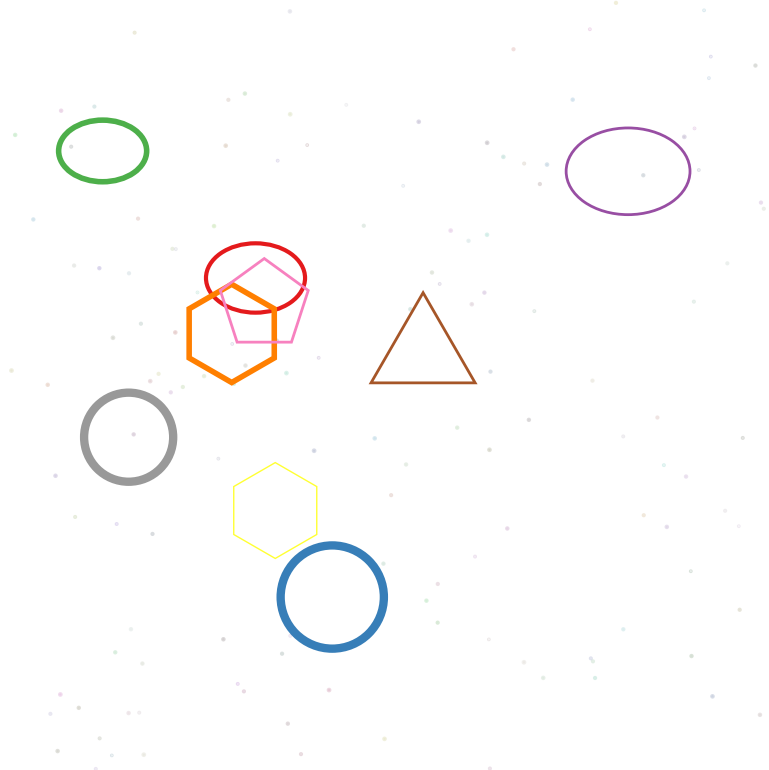[{"shape": "oval", "thickness": 1.5, "radius": 0.32, "center": [0.332, 0.639]}, {"shape": "circle", "thickness": 3, "radius": 0.34, "center": [0.432, 0.225]}, {"shape": "oval", "thickness": 2, "radius": 0.29, "center": [0.133, 0.804]}, {"shape": "oval", "thickness": 1, "radius": 0.4, "center": [0.816, 0.778]}, {"shape": "hexagon", "thickness": 2, "radius": 0.32, "center": [0.301, 0.567]}, {"shape": "hexagon", "thickness": 0.5, "radius": 0.31, "center": [0.357, 0.337]}, {"shape": "triangle", "thickness": 1, "radius": 0.39, "center": [0.549, 0.542]}, {"shape": "pentagon", "thickness": 1, "radius": 0.3, "center": [0.343, 0.604]}, {"shape": "circle", "thickness": 3, "radius": 0.29, "center": [0.167, 0.432]}]